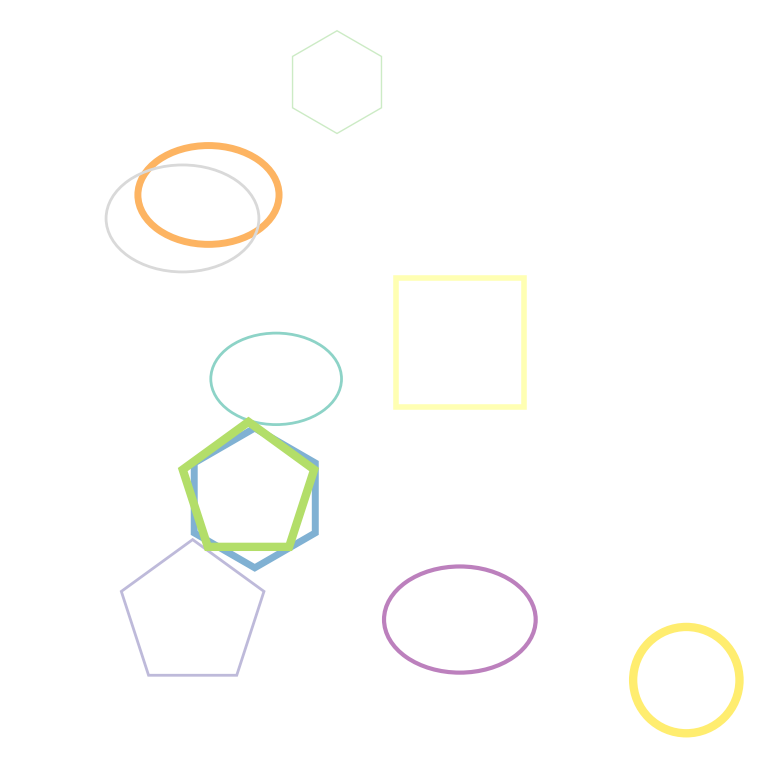[{"shape": "oval", "thickness": 1, "radius": 0.42, "center": [0.359, 0.508]}, {"shape": "square", "thickness": 2, "radius": 0.42, "center": [0.597, 0.555]}, {"shape": "pentagon", "thickness": 1, "radius": 0.49, "center": [0.25, 0.202]}, {"shape": "hexagon", "thickness": 2.5, "radius": 0.45, "center": [0.331, 0.353]}, {"shape": "oval", "thickness": 2.5, "radius": 0.46, "center": [0.271, 0.747]}, {"shape": "pentagon", "thickness": 3, "radius": 0.45, "center": [0.323, 0.362]}, {"shape": "oval", "thickness": 1, "radius": 0.5, "center": [0.237, 0.716]}, {"shape": "oval", "thickness": 1.5, "radius": 0.49, "center": [0.597, 0.195]}, {"shape": "hexagon", "thickness": 0.5, "radius": 0.33, "center": [0.438, 0.893]}, {"shape": "circle", "thickness": 3, "radius": 0.35, "center": [0.891, 0.117]}]